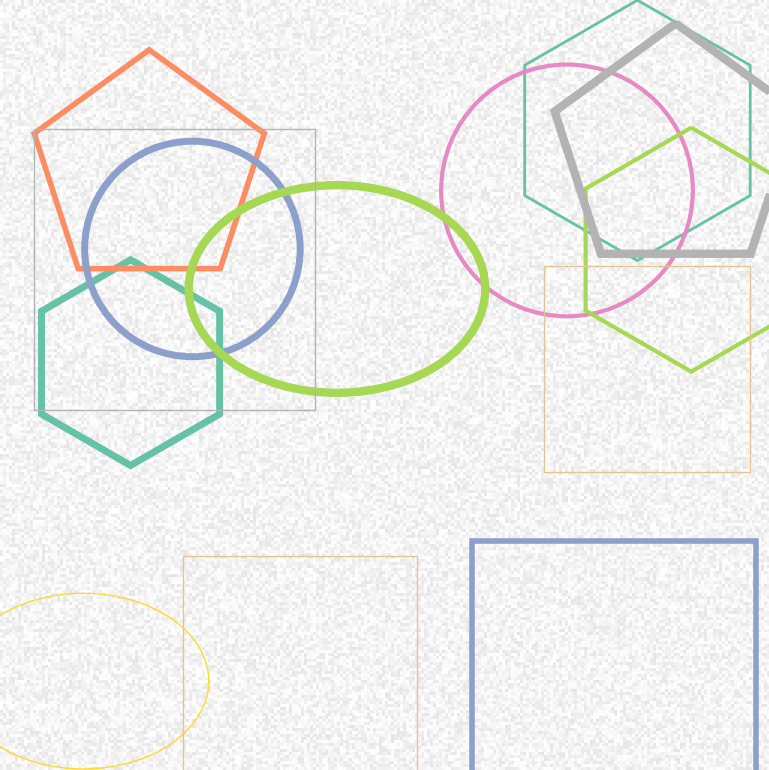[{"shape": "hexagon", "thickness": 2.5, "radius": 0.67, "center": [0.17, 0.529]}, {"shape": "hexagon", "thickness": 1, "radius": 0.85, "center": [0.828, 0.831]}, {"shape": "pentagon", "thickness": 2, "radius": 0.79, "center": [0.194, 0.778]}, {"shape": "circle", "thickness": 2.5, "radius": 0.7, "center": [0.25, 0.677]}, {"shape": "square", "thickness": 2, "radius": 0.92, "center": [0.798, 0.113]}, {"shape": "circle", "thickness": 1.5, "radius": 0.82, "center": [0.736, 0.753]}, {"shape": "hexagon", "thickness": 1.5, "radius": 0.79, "center": [0.898, 0.676]}, {"shape": "oval", "thickness": 3, "radius": 0.96, "center": [0.438, 0.625]}, {"shape": "oval", "thickness": 0.5, "radius": 0.81, "center": [0.108, 0.115]}, {"shape": "square", "thickness": 0.5, "radius": 0.76, "center": [0.39, 0.127]}, {"shape": "square", "thickness": 0.5, "radius": 0.67, "center": [0.84, 0.521]}, {"shape": "pentagon", "thickness": 3, "radius": 0.83, "center": [0.878, 0.804]}, {"shape": "square", "thickness": 0.5, "radius": 0.91, "center": [0.227, 0.65]}]